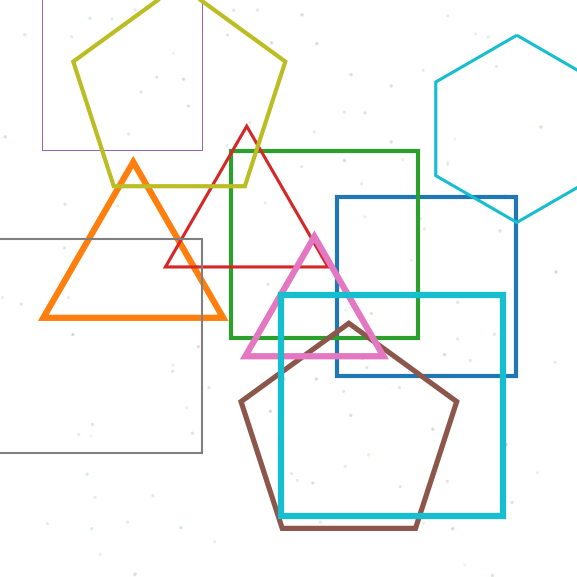[{"shape": "square", "thickness": 2, "radius": 0.78, "center": [0.738, 0.503]}, {"shape": "triangle", "thickness": 3, "radius": 0.9, "center": [0.231, 0.539]}, {"shape": "square", "thickness": 2, "radius": 0.81, "center": [0.562, 0.576]}, {"shape": "triangle", "thickness": 1.5, "radius": 0.81, "center": [0.427, 0.618]}, {"shape": "square", "thickness": 0.5, "radius": 0.69, "center": [0.211, 0.878]}, {"shape": "pentagon", "thickness": 2.5, "radius": 0.98, "center": [0.604, 0.243]}, {"shape": "triangle", "thickness": 3, "radius": 0.69, "center": [0.544, 0.451]}, {"shape": "square", "thickness": 1, "radius": 0.93, "center": [0.163, 0.4]}, {"shape": "pentagon", "thickness": 2, "radius": 0.97, "center": [0.31, 0.833]}, {"shape": "square", "thickness": 3, "radius": 0.96, "center": [0.679, 0.297]}, {"shape": "hexagon", "thickness": 1.5, "radius": 0.81, "center": [0.895, 0.776]}]